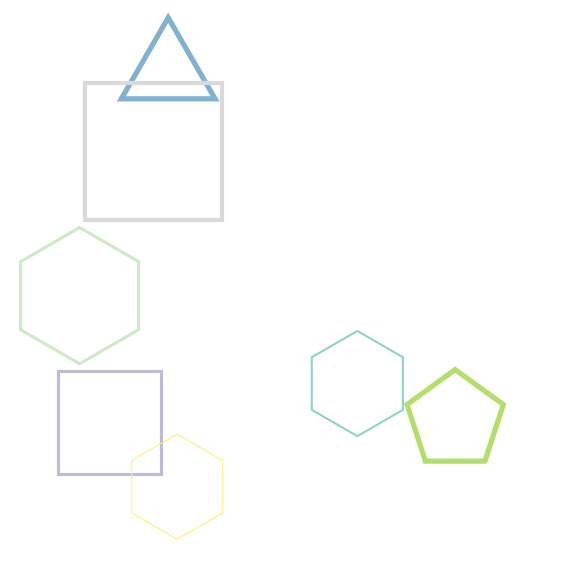[{"shape": "hexagon", "thickness": 1, "radius": 0.46, "center": [0.619, 0.335]}, {"shape": "square", "thickness": 1.5, "radius": 0.45, "center": [0.19, 0.267]}, {"shape": "triangle", "thickness": 2.5, "radius": 0.47, "center": [0.291, 0.875]}, {"shape": "pentagon", "thickness": 2.5, "radius": 0.44, "center": [0.788, 0.272]}, {"shape": "square", "thickness": 2, "radius": 0.59, "center": [0.266, 0.736]}, {"shape": "hexagon", "thickness": 1.5, "radius": 0.59, "center": [0.138, 0.487]}, {"shape": "hexagon", "thickness": 0.5, "radius": 0.45, "center": [0.307, 0.156]}]